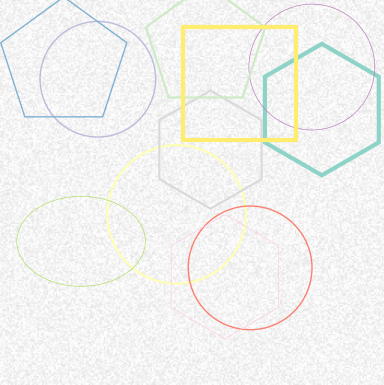[{"shape": "hexagon", "thickness": 3, "radius": 0.85, "center": [0.836, 0.715]}, {"shape": "circle", "thickness": 1.5, "radius": 0.9, "center": [0.459, 0.443]}, {"shape": "circle", "thickness": 1, "radius": 0.75, "center": [0.254, 0.794]}, {"shape": "circle", "thickness": 1, "radius": 0.8, "center": [0.65, 0.304]}, {"shape": "pentagon", "thickness": 1, "radius": 0.86, "center": [0.166, 0.836]}, {"shape": "oval", "thickness": 0.5, "radius": 0.84, "center": [0.211, 0.373]}, {"shape": "hexagon", "thickness": 0.5, "radius": 0.8, "center": [0.584, 0.282]}, {"shape": "hexagon", "thickness": 1.5, "radius": 0.77, "center": [0.547, 0.611]}, {"shape": "circle", "thickness": 0.5, "radius": 0.82, "center": [0.81, 0.826]}, {"shape": "pentagon", "thickness": 1.5, "radius": 0.82, "center": [0.534, 0.879]}, {"shape": "square", "thickness": 3, "radius": 0.73, "center": [0.621, 0.782]}]